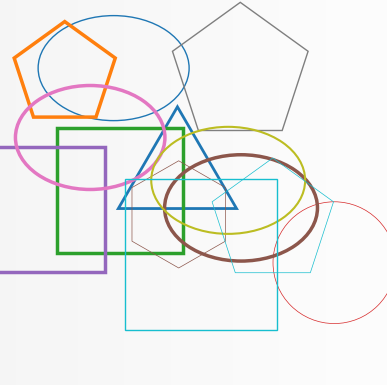[{"shape": "triangle", "thickness": 2, "radius": 0.88, "center": [0.458, 0.546]}, {"shape": "oval", "thickness": 1, "radius": 0.97, "center": [0.293, 0.823]}, {"shape": "pentagon", "thickness": 2.5, "radius": 0.69, "center": [0.167, 0.807]}, {"shape": "square", "thickness": 2.5, "radius": 0.81, "center": [0.309, 0.504]}, {"shape": "circle", "thickness": 0.5, "radius": 0.79, "center": [0.863, 0.318]}, {"shape": "square", "thickness": 2.5, "radius": 0.81, "center": [0.107, 0.457]}, {"shape": "hexagon", "thickness": 0.5, "radius": 0.7, "center": [0.461, 0.443]}, {"shape": "oval", "thickness": 2.5, "radius": 0.99, "center": [0.622, 0.46]}, {"shape": "oval", "thickness": 2.5, "radius": 0.96, "center": [0.233, 0.643]}, {"shape": "pentagon", "thickness": 1, "radius": 0.92, "center": [0.62, 0.81]}, {"shape": "oval", "thickness": 1.5, "radius": 0.99, "center": [0.589, 0.532]}, {"shape": "pentagon", "thickness": 0.5, "radius": 0.82, "center": [0.704, 0.425]}, {"shape": "square", "thickness": 1, "radius": 0.98, "center": [0.519, 0.339]}]